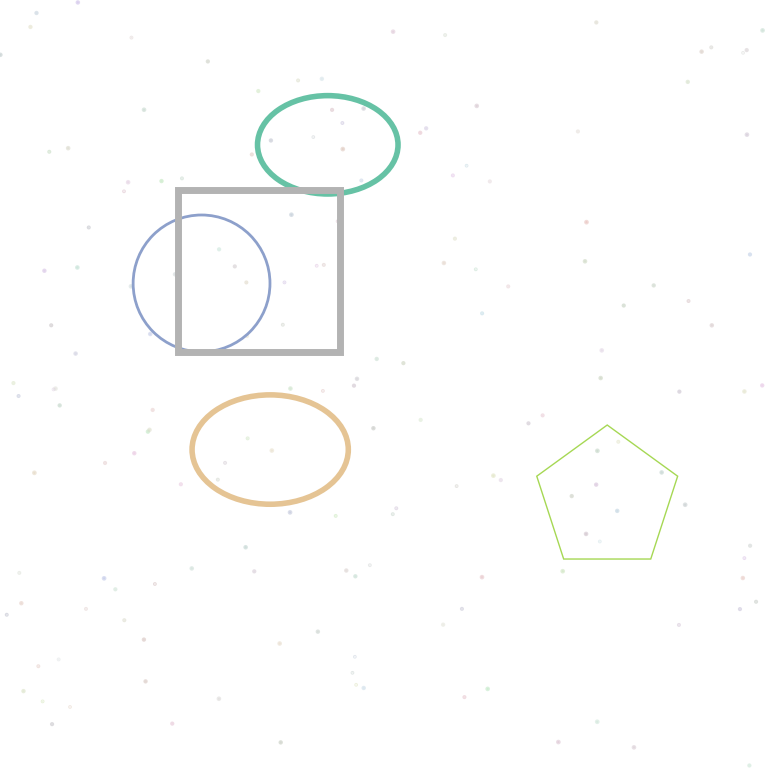[{"shape": "oval", "thickness": 2, "radius": 0.46, "center": [0.426, 0.812]}, {"shape": "circle", "thickness": 1, "radius": 0.44, "center": [0.262, 0.632]}, {"shape": "pentagon", "thickness": 0.5, "radius": 0.48, "center": [0.789, 0.352]}, {"shape": "oval", "thickness": 2, "radius": 0.51, "center": [0.351, 0.416]}, {"shape": "square", "thickness": 2.5, "radius": 0.53, "center": [0.336, 0.648]}]